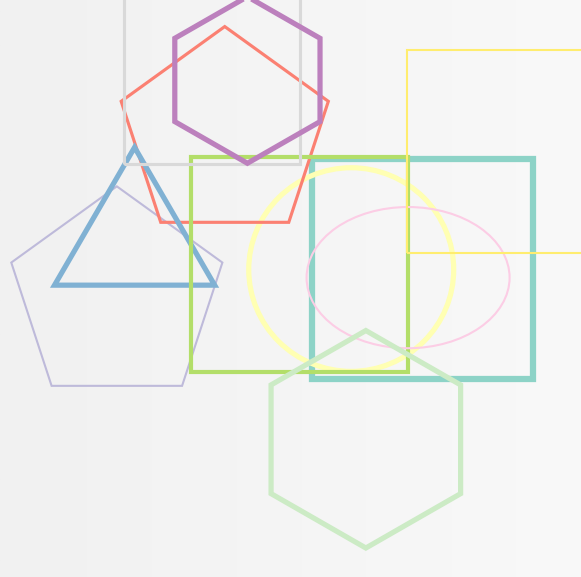[{"shape": "square", "thickness": 3, "radius": 0.95, "center": [0.728, 0.533]}, {"shape": "circle", "thickness": 2.5, "radius": 0.88, "center": [0.604, 0.532]}, {"shape": "pentagon", "thickness": 1, "radius": 0.95, "center": [0.201, 0.485]}, {"shape": "pentagon", "thickness": 1.5, "radius": 0.94, "center": [0.387, 0.766]}, {"shape": "triangle", "thickness": 2.5, "radius": 0.8, "center": [0.232, 0.585]}, {"shape": "square", "thickness": 2, "radius": 0.93, "center": [0.515, 0.542]}, {"shape": "oval", "thickness": 1, "radius": 0.87, "center": [0.702, 0.518]}, {"shape": "square", "thickness": 1.5, "radius": 0.75, "center": [0.365, 0.866]}, {"shape": "hexagon", "thickness": 2.5, "radius": 0.72, "center": [0.426, 0.861]}, {"shape": "hexagon", "thickness": 2.5, "radius": 0.94, "center": [0.629, 0.238]}, {"shape": "square", "thickness": 1, "radius": 0.88, "center": [0.875, 0.737]}]